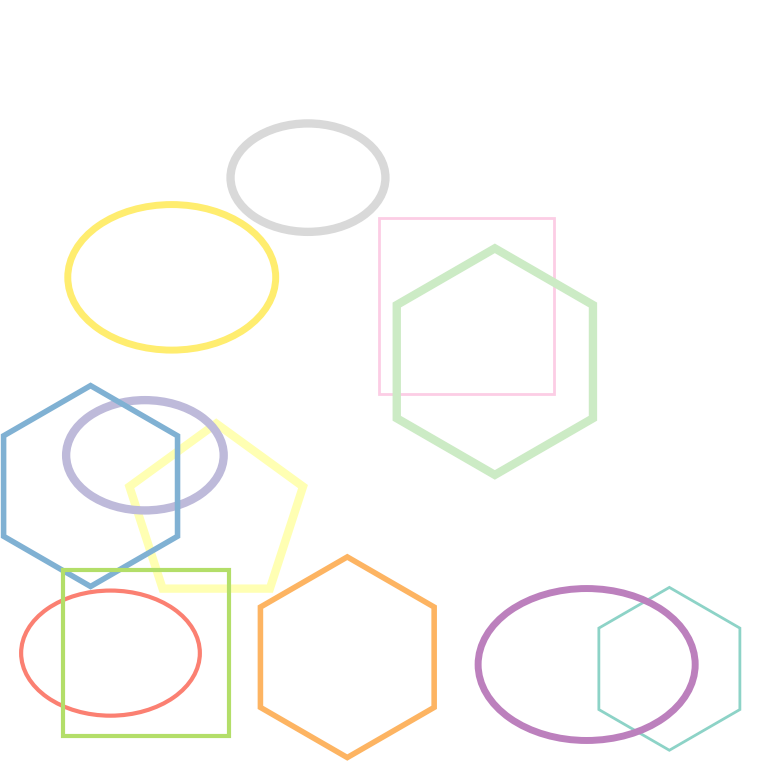[{"shape": "hexagon", "thickness": 1, "radius": 0.53, "center": [0.869, 0.131]}, {"shape": "pentagon", "thickness": 3, "radius": 0.59, "center": [0.281, 0.331]}, {"shape": "oval", "thickness": 3, "radius": 0.51, "center": [0.188, 0.409]}, {"shape": "oval", "thickness": 1.5, "radius": 0.58, "center": [0.143, 0.152]}, {"shape": "hexagon", "thickness": 2, "radius": 0.65, "center": [0.118, 0.369]}, {"shape": "hexagon", "thickness": 2, "radius": 0.65, "center": [0.451, 0.146]}, {"shape": "square", "thickness": 1.5, "radius": 0.54, "center": [0.189, 0.152]}, {"shape": "square", "thickness": 1, "radius": 0.57, "center": [0.606, 0.603]}, {"shape": "oval", "thickness": 3, "radius": 0.5, "center": [0.4, 0.769]}, {"shape": "oval", "thickness": 2.5, "radius": 0.7, "center": [0.762, 0.137]}, {"shape": "hexagon", "thickness": 3, "radius": 0.74, "center": [0.643, 0.53]}, {"shape": "oval", "thickness": 2.5, "radius": 0.68, "center": [0.223, 0.64]}]